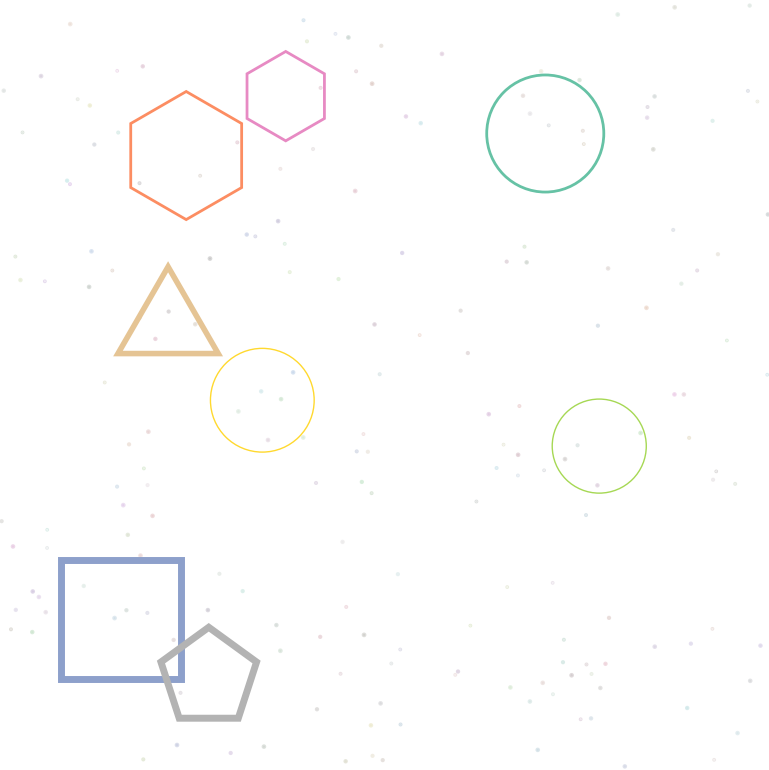[{"shape": "circle", "thickness": 1, "radius": 0.38, "center": [0.708, 0.827]}, {"shape": "hexagon", "thickness": 1, "radius": 0.42, "center": [0.242, 0.798]}, {"shape": "square", "thickness": 2.5, "radius": 0.39, "center": [0.157, 0.196]}, {"shape": "hexagon", "thickness": 1, "radius": 0.29, "center": [0.371, 0.875]}, {"shape": "circle", "thickness": 0.5, "radius": 0.31, "center": [0.778, 0.421]}, {"shape": "circle", "thickness": 0.5, "radius": 0.34, "center": [0.341, 0.48]}, {"shape": "triangle", "thickness": 2, "radius": 0.38, "center": [0.218, 0.578]}, {"shape": "pentagon", "thickness": 2.5, "radius": 0.33, "center": [0.271, 0.12]}]